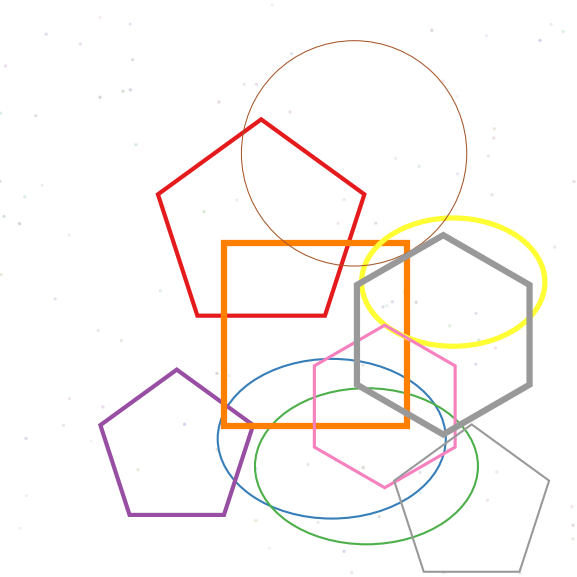[{"shape": "pentagon", "thickness": 2, "radius": 0.94, "center": [0.452, 0.605]}, {"shape": "oval", "thickness": 1, "radius": 0.99, "center": [0.574, 0.239]}, {"shape": "oval", "thickness": 1, "radius": 0.97, "center": [0.635, 0.192]}, {"shape": "pentagon", "thickness": 2, "radius": 0.7, "center": [0.306, 0.22]}, {"shape": "square", "thickness": 3, "radius": 0.79, "center": [0.547, 0.42]}, {"shape": "oval", "thickness": 2.5, "radius": 0.79, "center": [0.785, 0.511]}, {"shape": "circle", "thickness": 0.5, "radius": 0.98, "center": [0.613, 0.734]}, {"shape": "hexagon", "thickness": 1.5, "radius": 0.7, "center": [0.666, 0.295]}, {"shape": "hexagon", "thickness": 3, "radius": 0.86, "center": [0.768, 0.419]}, {"shape": "pentagon", "thickness": 1, "radius": 0.71, "center": [0.817, 0.123]}]